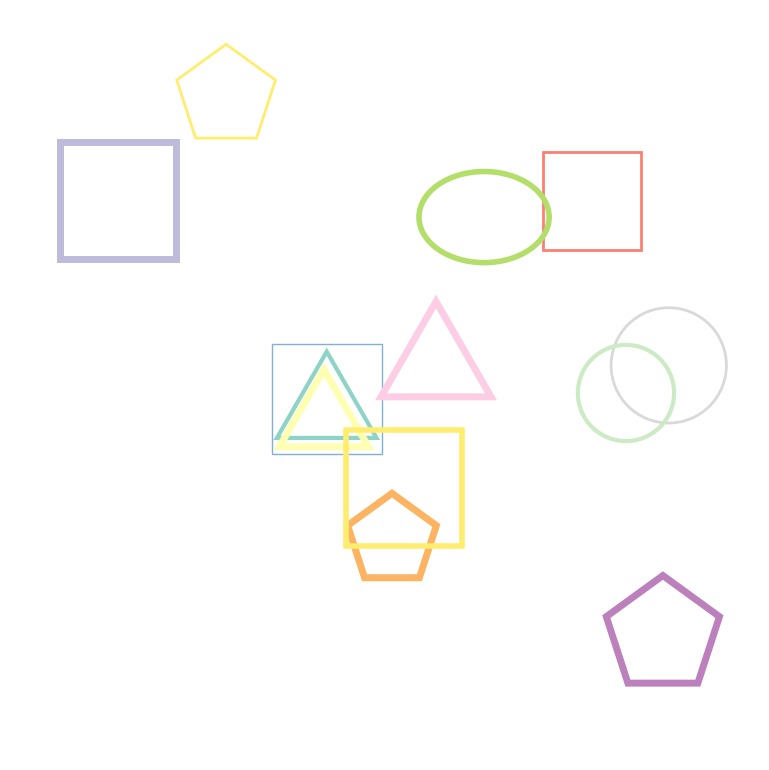[{"shape": "triangle", "thickness": 1.5, "radius": 0.37, "center": [0.424, 0.469]}, {"shape": "triangle", "thickness": 2.5, "radius": 0.33, "center": [0.421, 0.453]}, {"shape": "square", "thickness": 2.5, "radius": 0.38, "center": [0.153, 0.74]}, {"shape": "square", "thickness": 1, "radius": 0.32, "center": [0.769, 0.739]}, {"shape": "square", "thickness": 0.5, "radius": 0.36, "center": [0.425, 0.482]}, {"shape": "pentagon", "thickness": 2.5, "radius": 0.3, "center": [0.509, 0.299]}, {"shape": "oval", "thickness": 2, "radius": 0.42, "center": [0.629, 0.718]}, {"shape": "triangle", "thickness": 2.5, "radius": 0.41, "center": [0.566, 0.526]}, {"shape": "circle", "thickness": 1, "radius": 0.37, "center": [0.868, 0.525]}, {"shape": "pentagon", "thickness": 2.5, "radius": 0.39, "center": [0.861, 0.175]}, {"shape": "circle", "thickness": 1.5, "radius": 0.31, "center": [0.813, 0.49]}, {"shape": "pentagon", "thickness": 1, "radius": 0.34, "center": [0.294, 0.875]}, {"shape": "square", "thickness": 2, "radius": 0.38, "center": [0.525, 0.367]}]